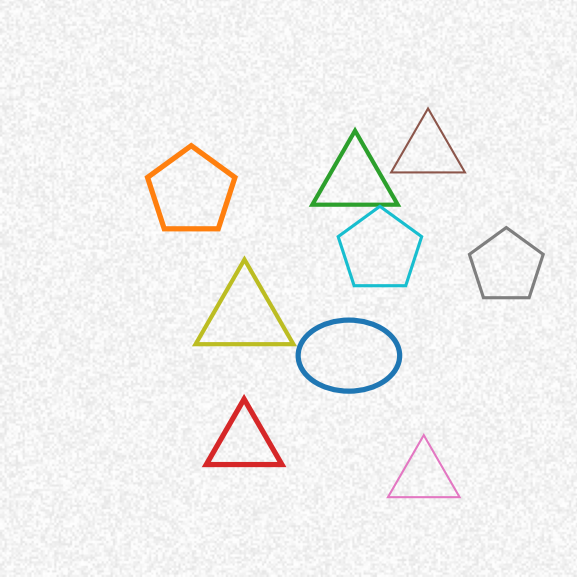[{"shape": "oval", "thickness": 2.5, "radius": 0.44, "center": [0.604, 0.383]}, {"shape": "pentagon", "thickness": 2.5, "radius": 0.4, "center": [0.331, 0.667]}, {"shape": "triangle", "thickness": 2, "radius": 0.43, "center": [0.615, 0.687]}, {"shape": "triangle", "thickness": 2.5, "radius": 0.38, "center": [0.423, 0.233]}, {"shape": "triangle", "thickness": 1, "radius": 0.37, "center": [0.741, 0.737]}, {"shape": "triangle", "thickness": 1, "radius": 0.36, "center": [0.734, 0.174]}, {"shape": "pentagon", "thickness": 1.5, "radius": 0.34, "center": [0.877, 0.538]}, {"shape": "triangle", "thickness": 2, "radius": 0.49, "center": [0.423, 0.452]}, {"shape": "pentagon", "thickness": 1.5, "radius": 0.38, "center": [0.658, 0.566]}]